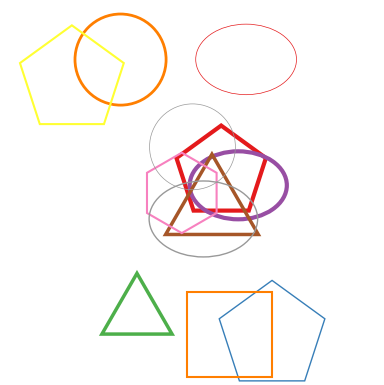[{"shape": "pentagon", "thickness": 3, "radius": 0.61, "center": [0.574, 0.552]}, {"shape": "oval", "thickness": 0.5, "radius": 0.65, "center": [0.639, 0.846]}, {"shape": "pentagon", "thickness": 1, "radius": 0.72, "center": [0.707, 0.127]}, {"shape": "triangle", "thickness": 2.5, "radius": 0.53, "center": [0.356, 0.185]}, {"shape": "oval", "thickness": 3, "radius": 0.63, "center": [0.619, 0.519]}, {"shape": "circle", "thickness": 2, "radius": 0.59, "center": [0.313, 0.845]}, {"shape": "square", "thickness": 1.5, "radius": 0.55, "center": [0.597, 0.131]}, {"shape": "pentagon", "thickness": 1.5, "radius": 0.71, "center": [0.187, 0.792]}, {"shape": "triangle", "thickness": 2.5, "radius": 0.69, "center": [0.551, 0.46]}, {"shape": "hexagon", "thickness": 1.5, "radius": 0.52, "center": [0.472, 0.499]}, {"shape": "oval", "thickness": 1, "radius": 0.7, "center": [0.528, 0.431]}, {"shape": "circle", "thickness": 0.5, "radius": 0.56, "center": [0.5, 0.619]}]